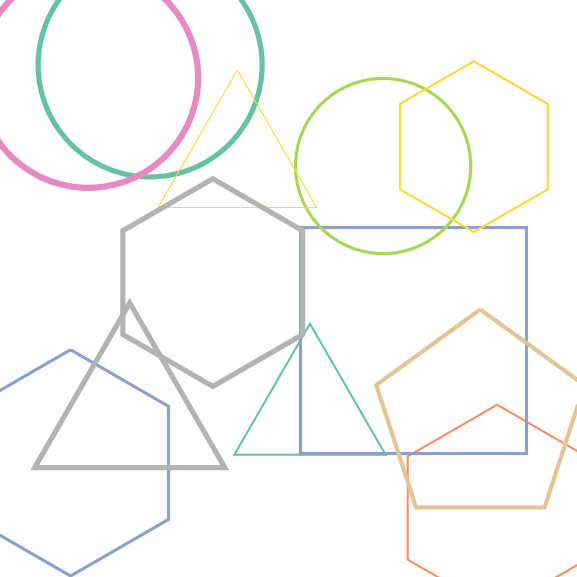[{"shape": "circle", "thickness": 2.5, "radius": 0.97, "center": [0.26, 0.887]}, {"shape": "triangle", "thickness": 1, "radius": 0.76, "center": [0.537, 0.287]}, {"shape": "hexagon", "thickness": 1, "radius": 0.89, "center": [0.861, 0.119]}, {"shape": "square", "thickness": 1.5, "radius": 0.98, "center": [0.715, 0.41]}, {"shape": "hexagon", "thickness": 1.5, "radius": 0.98, "center": [0.122, 0.198]}, {"shape": "circle", "thickness": 3, "radius": 0.95, "center": [0.153, 0.864]}, {"shape": "circle", "thickness": 1.5, "radius": 0.76, "center": [0.663, 0.712]}, {"shape": "hexagon", "thickness": 1, "radius": 0.74, "center": [0.82, 0.745]}, {"shape": "triangle", "thickness": 0.5, "radius": 0.79, "center": [0.411, 0.719]}, {"shape": "pentagon", "thickness": 2, "radius": 0.95, "center": [0.832, 0.274]}, {"shape": "hexagon", "thickness": 2.5, "radius": 0.9, "center": [0.368, 0.51]}, {"shape": "triangle", "thickness": 2.5, "radius": 0.95, "center": [0.225, 0.284]}]